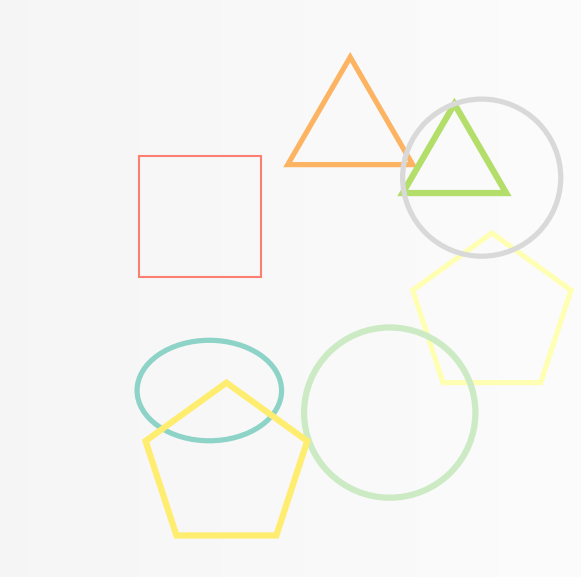[{"shape": "oval", "thickness": 2.5, "radius": 0.62, "center": [0.36, 0.323]}, {"shape": "pentagon", "thickness": 2.5, "radius": 0.72, "center": [0.846, 0.452]}, {"shape": "square", "thickness": 1, "radius": 0.52, "center": [0.343, 0.624]}, {"shape": "triangle", "thickness": 2.5, "radius": 0.62, "center": [0.603, 0.776]}, {"shape": "triangle", "thickness": 3, "radius": 0.51, "center": [0.782, 0.716]}, {"shape": "circle", "thickness": 2.5, "radius": 0.68, "center": [0.829, 0.692]}, {"shape": "circle", "thickness": 3, "radius": 0.74, "center": [0.671, 0.285]}, {"shape": "pentagon", "thickness": 3, "radius": 0.73, "center": [0.389, 0.19]}]